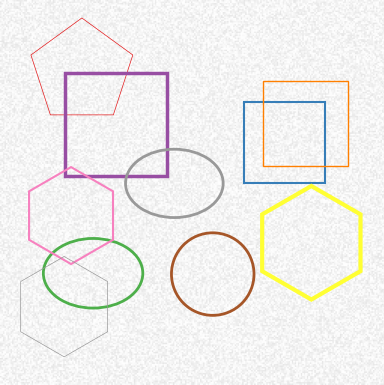[{"shape": "pentagon", "thickness": 0.5, "radius": 0.7, "center": [0.213, 0.814]}, {"shape": "square", "thickness": 1.5, "radius": 0.53, "center": [0.74, 0.629]}, {"shape": "oval", "thickness": 2, "radius": 0.65, "center": [0.242, 0.29]}, {"shape": "square", "thickness": 2.5, "radius": 0.66, "center": [0.301, 0.676]}, {"shape": "square", "thickness": 1, "radius": 0.55, "center": [0.794, 0.679]}, {"shape": "hexagon", "thickness": 3, "radius": 0.74, "center": [0.809, 0.369]}, {"shape": "circle", "thickness": 2, "radius": 0.54, "center": [0.553, 0.288]}, {"shape": "hexagon", "thickness": 1.5, "radius": 0.63, "center": [0.185, 0.44]}, {"shape": "hexagon", "thickness": 0.5, "radius": 0.65, "center": [0.167, 0.204]}, {"shape": "oval", "thickness": 2, "radius": 0.63, "center": [0.453, 0.524]}]